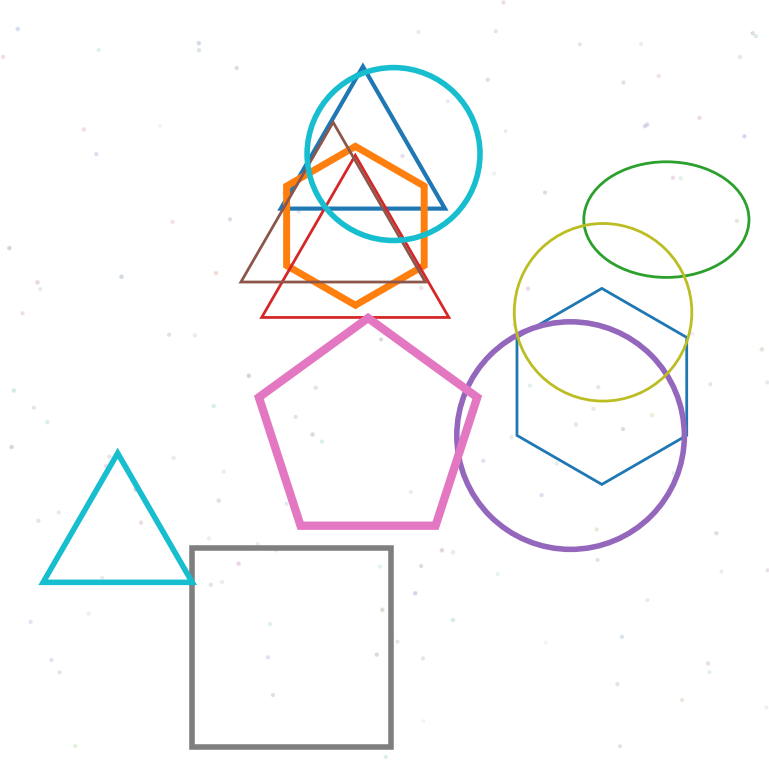[{"shape": "hexagon", "thickness": 1, "radius": 0.64, "center": [0.782, 0.498]}, {"shape": "triangle", "thickness": 1.5, "radius": 0.62, "center": [0.471, 0.791]}, {"shape": "hexagon", "thickness": 2.5, "radius": 0.52, "center": [0.462, 0.707]}, {"shape": "oval", "thickness": 1, "radius": 0.54, "center": [0.865, 0.715]}, {"shape": "triangle", "thickness": 1, "radius": 0.7, "center": [0.461, 0.658]}, {"shape": "circle", "thickness": 2, "radius": 0.74, "center": [0.741, 0.434]}, {"shape": "triangle", "thickness": 1, "radius": 0.69, "center": [0.433, 0.703]}, {"shape": "pentagon", "thickness": 3, "radius": 0.75, "center": [0.478, 0.438]}, {"shape": "square", "thickness": 2, "radius": 0.65, "center": [0.379, 0.159]}, {"shape": "circle", "thickness": 1, "radius": 0.58, "center": [0.783, 0.594]}, {"shape": "circle", "thickness": 2, "radius": 0.56, "center": [0.511, 0.8]}, {"shape": "triangle", "thickness": 2, "radius": 0.56, "center": [0.153, 0.3]}]